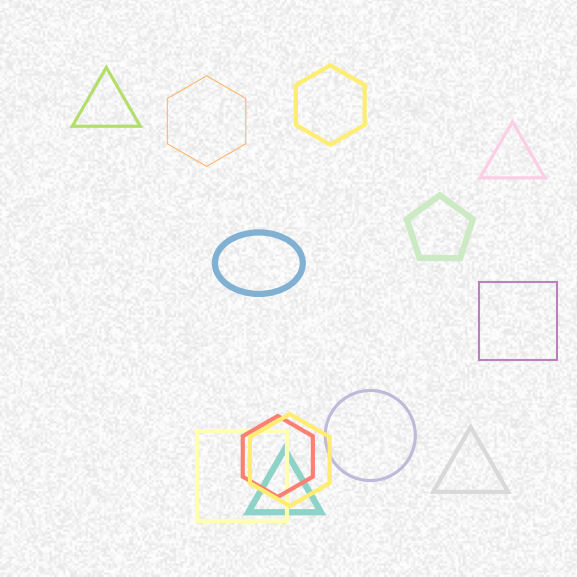[{"shape": "triangle", "thickness": 3, "radius": 0.36, "center": [0.493, 0.149]}, {"shape": "square", "thickness": 2, "radius": 0.39, "center": [0.419, 0.175]}, {"shape": "circle", "thickness": 1.5, "radius": 0.39, "center": [0.641, 0.245]}, {"shape": "hexagon", "thickness": 2, "radius": 0.35, "center": [0.481, 0.209]}, {"shape": "oval", "thickness": 3, "radius": 0.38, "center": [0.448, 0.543]}, {"shape": "hexagon", "thickness": 0.5, "radius": 0.39, "center": [0.358, 0.789]}, {"shape": "triangle", "thickness": 1.5, "radius": 0.34, "center": [0.184, 0.815]}, {"shape": "triangle", "thickness": 1.5, "radius": 0.32, "center": [0.887, 0.724]}, {"shape": "triangle", "thickness": 2, "radius": 0.38, "center": [0.815, 0.185]}, {"shape": "square", "thickness": 1, "radius": 0.34, "center": [0.897, 0.443]}, {"shape": "pentagon", "thickness": 3, "radius": 0.3, "center": [0.762, 0.601]}, {"shape": "hexagon", "thickness": 2, "radius": 0.34, "center": [0.572, 0.817]}, {"shape": "hexagon", "thickness": 2, "radius": 0.4, "center": [0.502, 0.203]}]